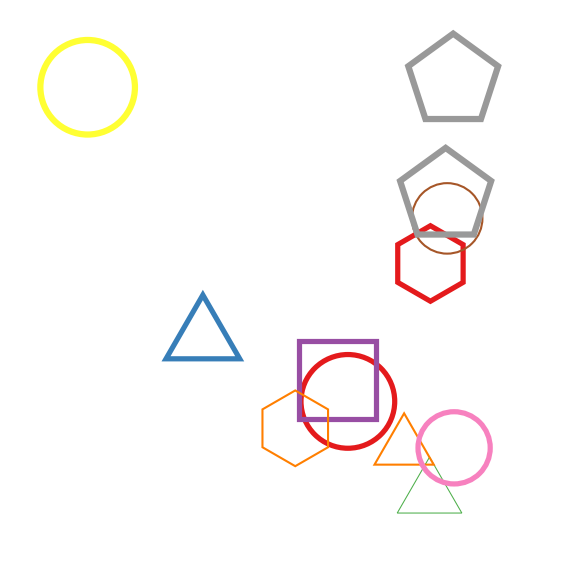[{"shape": "hexagon", "thickness": 2.5, "radius": 0.33, "center": [0.745, 0.543]}, {"shape": "circle", "thickness": 2.5, "radius": 0.41, "center": [0.602, 0.304]}, {"shape": "triangle", "thickness": 2.5, "radius": 0.37, "center": [0.351, 0.415]}, {"shape": "triangle", "thickness": 0.5, "radius": 0.32, "center": [0.744, 0.143]}, {"shape": "square", "thickness": 2.5, "radius": 0.34, "center": [0.584, 0.342]}, {"shape": "triangle", "thickness": 1, "radius": 0.3, "center": [0.7, 0.224]}, {"shape": "hexagon", "thickness": 1, "radius": 0.33, "center": [0.511, 0.257]}, {"shape": "circle", "thickness": 3, "radius": 0.41, "center": [0.152, 0.848]}, {"shape": "circle", "thickness": 1, "radius": 0.31, "center": [0.774, 0.621]}, {"shape": "circle", "thickness": 2.5, "radius": 0.31, "center": [0.786, 0.224]}, {"shape": "pentagon", "thickness": 3, "radius": 0.41, "center": [0.772, 0.66]}, {"shape": "pentagon", "thickness": 3, "radius": 0.41, "center": [0.785, 0.859]}]